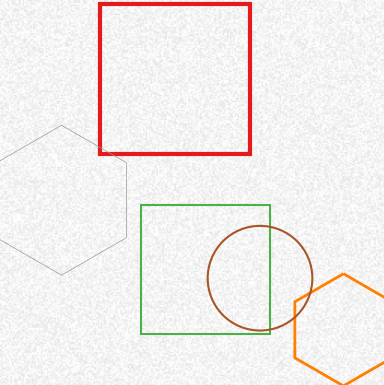[{"shape": "square", "thickness": 3, "radius": 0.98, "center": [0.454, 0.795]}, {"shape": "square", "thickness": 1.5, "radius": 0.83, "center": [0.534, 0.299]}, {"shape": "hexagon", "thickness": 2, "radius": 0.73, "center": [0.892, 0.143]}, {"shape": "circle", "thickness": 1.5, "radius": 0.68, "center": [0.675, 0.277]}, {"shape": "hexagon", "thickness": 0.5, "radius": 0.97, "center": [0.16, 0.48]}]